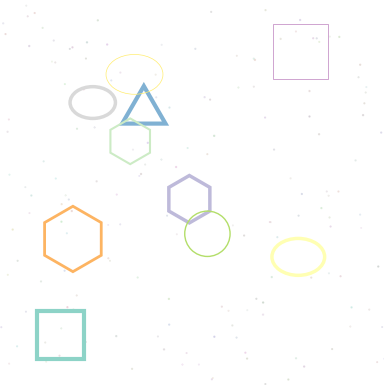[{"shape": "square", "thickness": 3, "radius": 0.31, "center": [0.157, 0.131]}, {"shape": "oval", "thickness": 2.5, "radius": 0.34, "center": [0.775, 0.333]}, {"shape": "hexagon", "thickness": 2.5, "radius": 0.31, "center": [0.492, 0.483]}, {"shape": "triangle", "thickness": 3, "radius": 0.32, "center": [0.374, 0.711]}, {"shape": "hexagon", "thickness": 2, "radius": 0.42, "center": [0.189, 0.379]}, {"shape": "circle", "thickness": 1, "radius": 0.29, "center": [0.539, 0.393]}, {"shape": "oval", "thickness": 2.5, "radius": 0.29, "center": [0.241, 0.734]}, {"shape": "square", "thickness": 0.5, "radius": 0.36, "center": [0.781, 0.866]}, {"shape": "hexagon", "thickness": 1.5, "radius": 0.3, "center": [0.338, 0.633]}, {"shape": "oval", "thickness": 0.5, "radius": 0.37, "center": [0.349, 0.807]}]